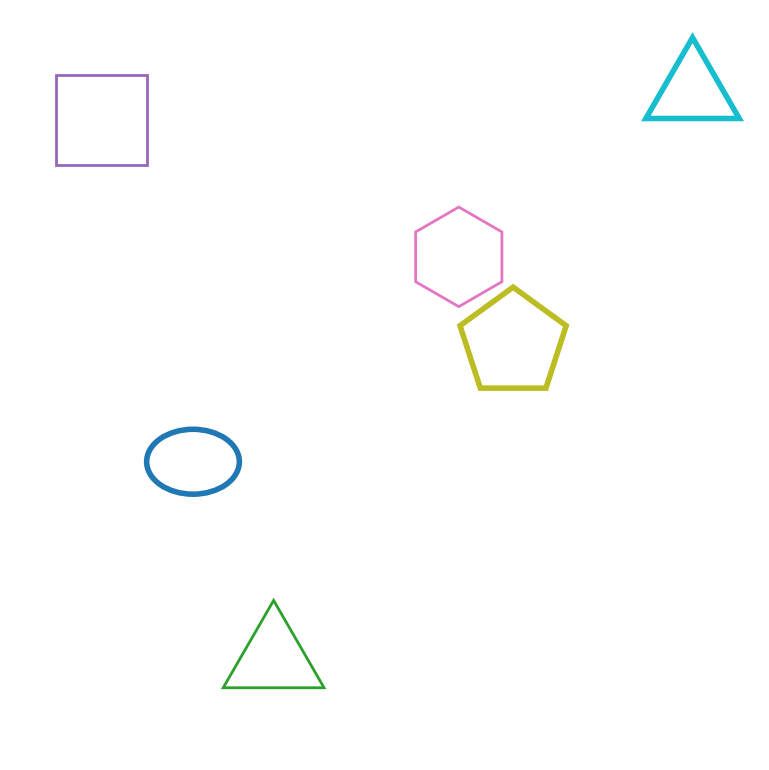[{"shape": "oval", "thickness": 2, "radius": 0.3, "center": [0.251, 0.4]}, {"shape": "triangle", "thickness": 1, "radius": 0.38, "center": [0.355, 0.145]}, {"shape": "square", "thickness": 1, "radius": 0.29, "center": [0.132, 0.844]}, {"shape": "hexagon", "thickness": 1, "radius": 0.32, "center": [0.596, 0.666]}, {"shape": "pentagon", "thickness": 2, "radius": 0.36, "center": [0.666, 0.555]}, {"shape": "triangle", "thickness": 2, "radius": 0.35, "center": [0.899, 0.881]}]